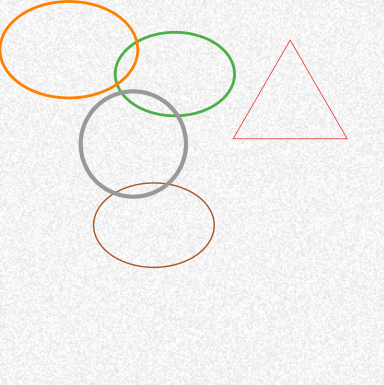[{"shape": "triangle", "thickness": 0.5, "radius": 0.86, "center": [0.754, 0.725]}, {"shape": "oval", "thickness": 2, "radius": 0.77, "center": [0.454, 0.808]}, {"shape": "oval", "thickness": 2, "radius": 0.89, "center": [0.179, 0.871]}, {"shape": "oval", "thickness": 1, "radius": 0.78, "center": [0.4, 0.415]}, {"shape": "circle", "thickness": 3, "radius": 0.68, "center": [0.346, 0.626]}]